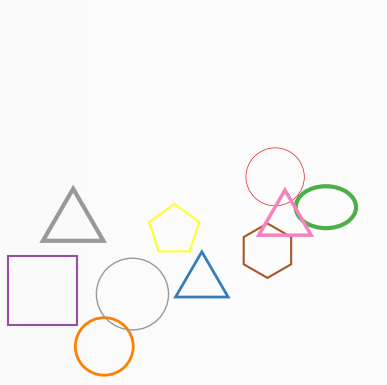[{"shape": "circle", "thickness": 0.5, "radius": 0.38, "center": [0.71, 0.541]}, {"shape": "triangle", "thickness": 2, "radius": 0.39, "center": [0.521, 0.268]}, {"shape": "oval", "thickness": 3, "radius": 0.39, "center": [0.841, 0.462]}, {"shape": "square", "thickness": 1.5, "radius": 0.45, "center": [0.11, 0.245]}, {"shape": "circle", "thickness": 2, "radius": 0.37, "center": [0.269, 0.1]}, {"shape": "pentagon", "thickness": 1.5, "radius": 0.34, "center": [0.45, 0.402]}, {"shape": "hexagon", "thickness": 1.5, "radius": 0.35, "center": [0.69, 0.349]}, {"shape": "triangle", "thickness": 2.5, "radius": 0.39, "center": [0.735, 0.428]}, {"shape": "circle", "thickness": 1, "radius": 0.47, "center": [0.342, 0.236]}, {"shape": "triangle", "thickness": 3, "radius": 0.45, "center": [0.189, 0.42]}]